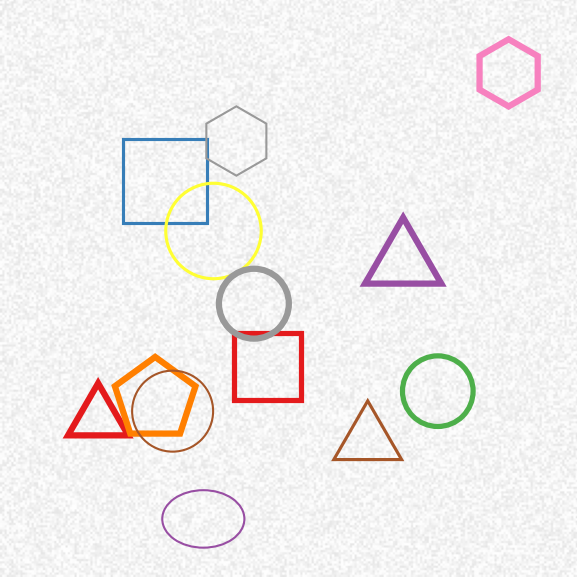[{"shape": "square", "thickness": 2.5, "radius": 0.29, "center": [0.463, 0.364]}, {"shape": "triangle", "thickness": 3, "radius": 0.3, "center": [0.17, 0.275]}, {"shape": "square", "thickness": 1.5, "radius": 0.36, "center": [0.285, 0.686]}, {"shape": "circle", "thickness": 2.5, "radius": 0.31, "center": [0.758, 0.322]}, {"shape": "triangle", "thickness": 3, "radius": 0.38, "center": [0.698, 0.546]}, {"shape": "oval", "thickness": 1, "radius": 0.36, "center": [0.352, 0.101]}, {"shape": "pentagon", "thickness": 3, "radius": 0.37, "center": [0.269, 0.308]}, {"shape": "circle", "thickness": 1.5, "radius": 0.41, "center": [0.37, 0.599]}, {"shape": "circle", "thickness": 1, "radius": 0.35, "center": [0.299, 0.287]}, {"shape": "triangle", "thickness": 1.5, "radius": 0.34, "center": [0.637, 0.237]}, {"shape": "hexagon", "thickness": 3, "radius": 0.29, "center": [0.881, 0.873]}, {"shape": "hexagon", "thickness": 1, "radius": 0.3, "center": [0.409, 0.755]}, {"shape": "circle", "thickness": 3, "radius": 0.3, "center": [0.44, 0.473]}]